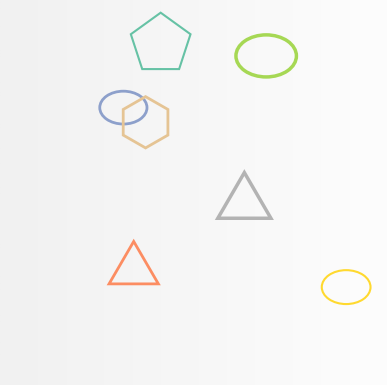[{"shape": "pentagon", "thickness": 1.5, "radius": 0.4, "center": [0.415, 0.886]}, {"shape": "triangle", "thickness": 2, "radius": 0.37, "center": [0.345, 0.299]}, {"shape": "oval", "thickness": 2, "radius": 0.3, "center": [0.318, 0.72]}, {"shape": "oval", "thickness": 2.5, "radius": 0.39, "center": [0.687, 0.855]}, {"shape": "oval", "thickness": 1.5, "radius": 0.31, "center": [0.893, 0.254]}, {"shape": "hexagon", "thickness": 2, "radius": 0.33, "center": [0.376, 0.682]}, {"shape": "triangle", "thickness": 2.5, "radius": 0.4, "center": [0.631, 0.473]}]